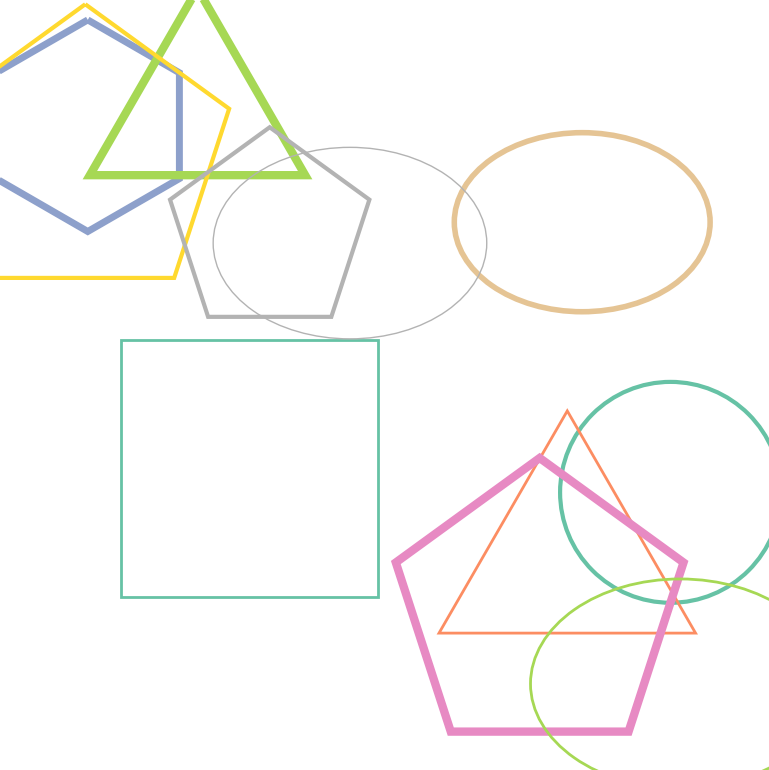[{"shape": "square", "thickness": 1, "radius": 0.83, "center": [0.324, 0.391]}, {"shape": "circle", "thickness": 1.5, "radius": 0.72, "center": [0.871, 0.361]}, {"shape": "triangle", "thickness": 1, "radius": 0.96, "center": [0.737, 0.274]}, {"shape": "hexagon", "thickness": 2.5, "radius": 0.69, "center": [0.114, 0.837]}, {"shape": "pentagon", "thickness": 3, "radius": 0.98, "center": [0.701, 0.209]}, {"shape": "triangle", "thickness": 3, "radius": 0.81, "center": [0.257, 0.853]}, {"shape": "oval", "thickness": 1, "radius": 0.97, "center": [0.883, 0.112]}, {"shape": "pentagon", "thickness": 1.5, "radius": 0.98, "center": [0.111, 0.798]}, {"shape": "oval", "thickness": 2, "radius": 0.83, "center": [0.756, 0.711]}, {"shape": "oval", "thickness": 0.5, "radius": 0.89, "center": [0.454, 0.684]}, {"shape": "pentagon", "thickness": 1.5, "radius": 0.68, "center": [0.35, 0.699]}]